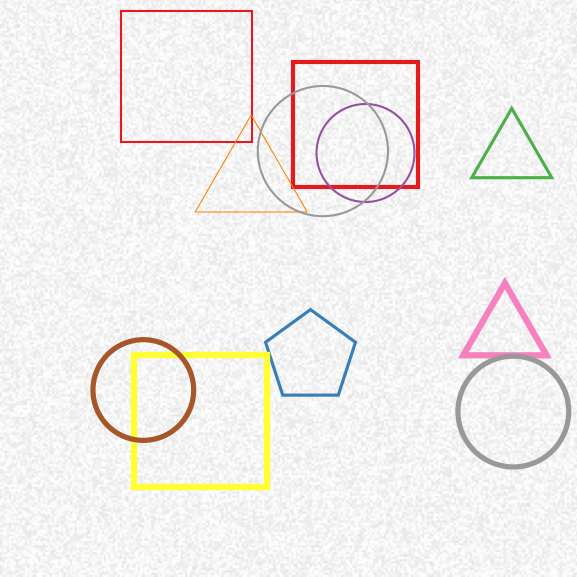[{"shape": "square", "thickness": 2, "radius": 0.54, "center": [0.616, 0.783]}, {"shape": "square", "thickness": 1, "radius": 0.57, "center": [0.323, 0.867]}, {"shape": "pentagon", "thickness": 1.5, "radius": 0.41, "center": [0.538, 0.381]}, {"shape": "triangle", "thickness": 1.5, "radius": 0.4, "center": [0.886, 0.731]}, {"shape": "circle", "thickness": 1, "radius": 0.42, "center": [0.633, 0.734]}, {"shape": "triangle", "thickness": 0.5, "radius": 0.56, "center": [0.435, 0.688]}, {"shape": "square", "thickness": 3, "radius": 0.57, "center": [0.347, 0.27]}, {"shape": "circle", "thickness": 2.5, "radius": 0.44, "center": [0.248, 0.324]}, {"shape": "triangle", "thickness": 3, "radius": 0.42, "center": [0.874, 0.426]}, {"shape": "circle", "thickness": 1, "radius": 0.56, "center": [0.559, 0.738]}, {"shape": "circle", "thickness": 2.5, "radius": 0.48, "center": [0.889, 0.287]}]